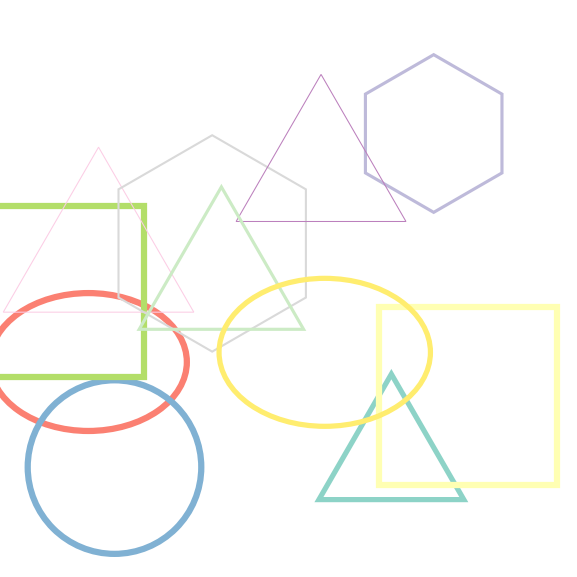[{"shape": "triangle", "thickness": 2.5, "radius": 0.72, "center": [0.678, 0.206]}, {"shape": "square", "thickness": 3, "radius": 0.77, "center": [0.81, 0.314]}, {"shape": "hexagon", "thickness": 1.5, "radius": 0.68, "center": [0.751, 0.768]}, {"shape": "oval", "thickness": 3, "radius": 0.85, "center": [0.153, 0.372]}, {"shape": "circle", "thickness": 3, "radius": 0.75, "center": [0.198, 0.19]}, {"shape": "square", "thickness": 3, "radius": 0.74, "center": [0.101, 0.494]}, {"shape": "triangle", "thickness": 0.5, "radius": 0.95, "center": [0.171, 0.554]}, {"shape": "hexagon", "thickness": 1, "radius": 0.94, "center": [0.367, 0.578]}, {"shape": "triangle", "thickness": 0.5, "radius": 0.85, "center": [0.556, 0.701]}, {"shape": "triangle", "thickness": 1.5, "radius": 0.82, "center": [0.383, 0.511]}, {"shape": "oval", "thickness": 2.5, "radius": 0.92, "center": [0.562, 0.389]}]